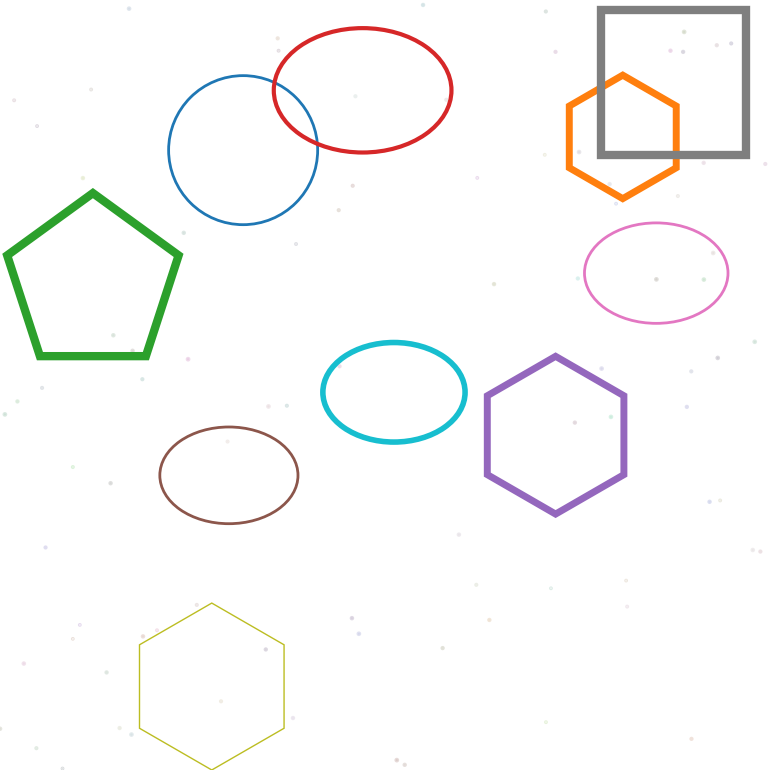[{"shape": "circle", "thickness": 1, "radius": 0.48, "center": [0.316, 0.805]}, {"shape": "hexagon", "thickness": 2.5, "radius": 0.4, "center": [0.809, 0.822]}, {"shape": "pentagon", "thickness": 3, "radius": 0.59, "center": [0.121, 0.632]}, {"shape": "oval", "thickness": 1.5, "radius": 0.58, "center": [0.471, 0.883]}, {"shape": "hexagon", "thickness": 2.5, "radius": 0.51, "center": [0.722, 0.435]}, {"shape": "oval", "thickness": 1, "radius": 0.45, "center": [0.297, 0.383]}, {"shape": "oval", "thickness": 1, "radius": 0.47, "center": [0.852, 0.645]}, {"shape": "square", "thickness": 3, "radius": 0.47, "center": [0.875, 0.893]}, {"shape": "hexagon", "thickness": 0.5, "radius": 0.54, "center": [0.275, 0.108]}, {"shape": "oval", "thickness": 2, "radius": 0.46, "center": [0.512, 0.491]}]